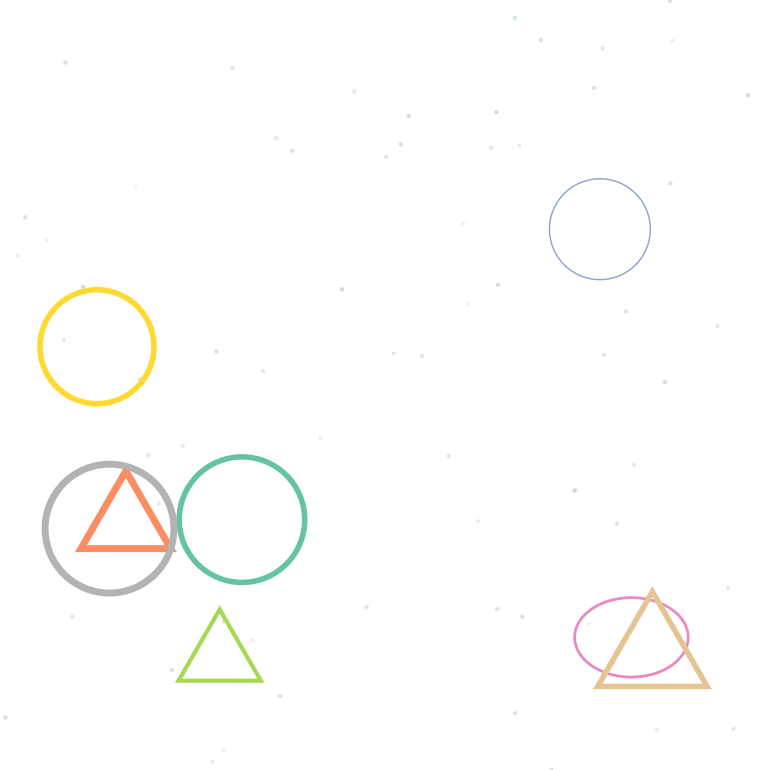[{"shape": "circle", "thickness": 2, "radius": 0.41, "center": [0.314, 0.325]}, {"shape": "triangle", "thickness": 2.5, "radius": 0.34, "center": [0.163, 0.321]}, {"shape": "circle", "thickness": 0.5, "radius": 0.33, "center": [0.779, 0.702]}, {"shape": "oval", "thickness": 1, "radius": 0.37, "center": [0.82, 0.172]}, {"shape": "triangle", "thickness": 1.5, "radius": 0.31, "center": [0.285, 0.147]}, {"shape": "circle", "thickness": 2, "radius": 0.37, "center": [0.126, 0.55]}, {"shape": "triangle", "thickness": 2, "radius": 0.41, "center": [0.847, 0.15]}, {"shape": "circle", "thickness": 2.5, "radius": 0.42, "center": [0.142, 0.313]}]